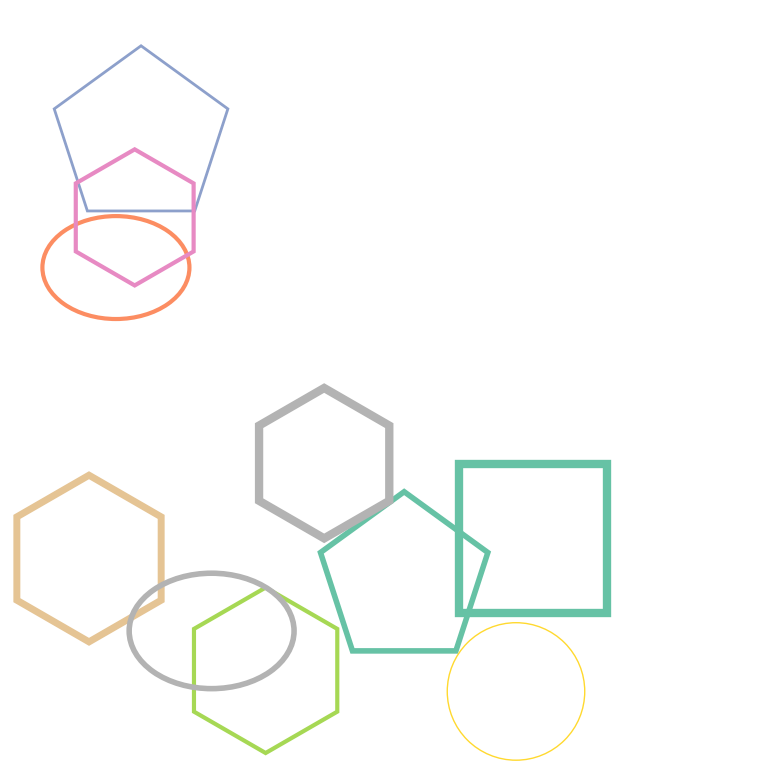[{"shape": "pentagon", "thickness": 2, "radius": 0.57, "center": [0.525, 0.247]}, {"shape": "square", "thickness": 3, "radius": 0.48, "center": [0.692, 0.301]}, {"shape": "oval", "thickness": 1.5, "radius": 0.48, "center": [0.151, 0.653]}, {"shape": "pentagon", "thickness": 1, "radius": 0.59, "center": [0.183, 0.822]}, {"shape": "hexagon", "thickness": 1.5, "radius": 0.44, "center": [0.175, 0.718]}, {"shape": "hexagon", "thickness": 1.5, "radius": 0.54, "center": [0.345, 0.13]}, {"shape": "circle", "thickness": 0.5, "radius": 0.45, "center": [0.67, 0.102]}, {"shape": "hexagon", "thickness": 2.5, "radius": 0.54, "center": [0.116, 0.275]}, {"shape": "oval", "thickness": 2, "radius": 0.54, "center": [0.275, 0.181]}, {"shape": "hexagon", "thickness": 3, "radius": 0.49, "center": [0.421, 0.398]}]